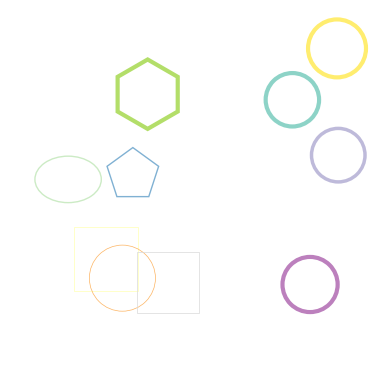[{"shape": "circle", "thickness": 3, "radius": 0.35, "center": [0.759, 0.741]}, {"shape": "square", "thickness": 0.5, "radius": 0.42, "center": [0.275, 0.328]}, {"shape": "circle", "thickness": 2.5, "radius": 0.35, "center": [0.879, 0.597]}, {"shape": "pentagon", "thickness": 1, "radius": 0.35, "center": [0.345, 0.546]}, {"shape": "circle", "thickness": 0.5, "radius": 0.43, "center": [0.318, 0.278]}, {"shape": "hexagon", "thickness": 3, "radius": 0.45, "center": [0.384, 0.755]}, {"shape": "square", "thickness": 0.5, "radius": 0.4, "center": [0.437, 0.267]}, {"shape": "circle", "thickness": 3, "radius": 0.36, "center": [0.805, 0.261]}, {"shape": "oval", "thickness": 1, "radius": 0.43, "center": [0.177, 0.534]}, {"shape": "circle", "thickness": 3, "radius": 0.38, "center": [0.875, 0.874]}]